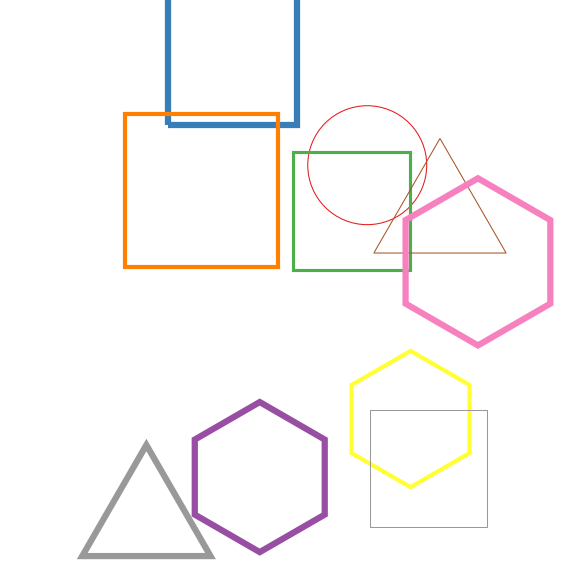[{"shape": "circle", "thickness": 0.5, "radius": 0.51, "center": [0.636, 0.713]}, {"shape": "square", "thickness": 3, "radius": 0.56, "center": [0.403, 0.894]}, {"shape": "square", "thickness": 1.5, "radius": 0.51, "center": [0.609, 0.634]}, {"shape": "hexagon", "thickness": 3, "radius": 0.65, "center": [0.45, 0.173]}, {"shape": "square", "thickness": 2, "radius": 0.66, "center": [0.349, 0.67]}, {"shape": "hexagon", "thickness": 2, "radius": 0.59, "center": [0.711, 0.274]}, {"shape": "triangle", "thickness": 0.5, "radius": 0.66, "center": [0.762, 0.627]}, {"shape": "hexagon", "thickness": 3, "radius": 0.72, "center": [0.828, 0.546]}, {"shape": "square", "thickness": 0.5, "radius": 0.51, "center": [0.742, 0.188]}, {"shape": "triangle", "thickness": 3, "radius": 0.64, "center": [0.253, 0.1]}]